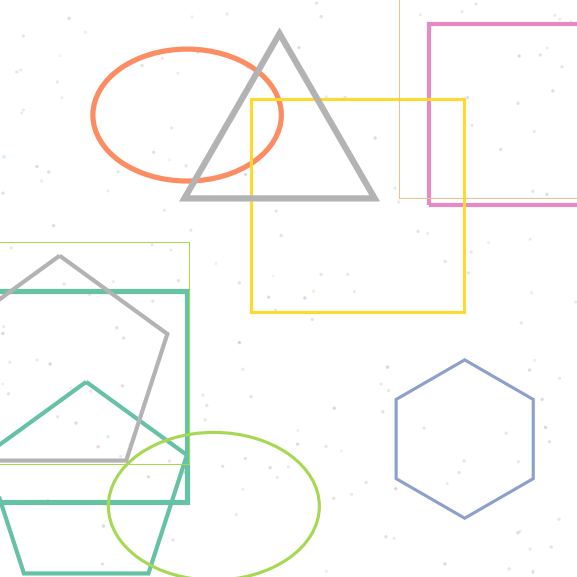[{"shape": "square", "thickness": 2.5, "radius": 0.91, "center": [0.142, 0.313]}, {"shape": "pentagon", "thickness": 2, "radius": 0.92, "center": [0.149, 0.155]}, {"shape": "oval", "thickness": 2.5, "radius": 0.82, "center": [0.324, 0.8]}, {"shape": "hexagon", "thickness": 1.5, "radius": 0.69, "center": [0.805, 0.239]}, {"shape": "square", "thickness": 2, "radius": 0.78, "center": [0.9, 0.801]}, {"shape": "oval", "thickness": 1.5, "radius": 0.91, "center": [0.37, 0.123]}, {"shape": "square", "thickness": 0.5, "radius": 0.96, "center": [0.136, 0.389]}, {"shape": "square", "thickness": 1.5, "radius": 0.92, "center": [0.619, 0.643]}, {"shape": "square", "thickness": 0.5, "radius": 0.95, "center": [0.881, 0.847]}, {"shape": "pentagon", "thickness": 2, "radius": 0.98, "center": [0.103, 0.36]}, {"shape": "triangle", "thickness": 3, "radius": 0.95, "center": [0.484, 0.751]}]